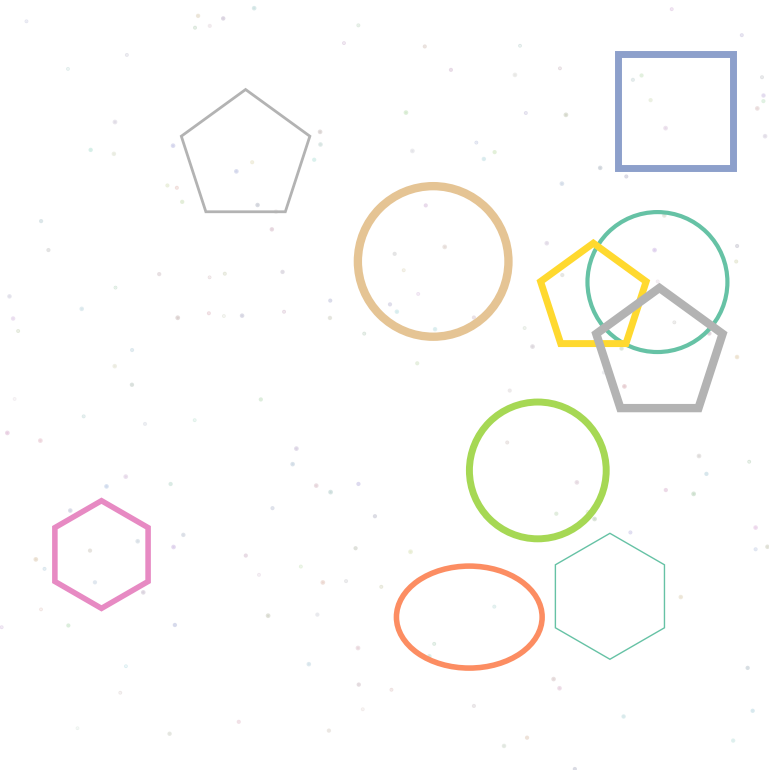[{"shape": "circle", "thickness": 1.5, "radius": 0.45, "center": [0.854, 0.634]}, {"shape": "hexagon", "thickness": 0.5, "radius": 0.41, "center": [0.792, 0.226]}, {"shape": "oval", "thickness": 2, "radius": 0.47, "center": [0.609, 0.199]}, {"shape": "square", "thickness": 2.5, "radius": 0.37, "center": [0.878, 0.856]}, {"shape": "hexagon", "thickness": 2, "radius": 0.35, "center": [0.132, 0.28]}, {"shape": "circle", "thickness": 2.5, "radius": 0.44, "center": [0.698, 0.389]}, {"shape": "pentagon", "thickness": 2.5, "radius": 0.36, "center": [0.771, 0.612]}, {"shape": "circle", "thickness": 3, "radius": 0.49, "center": [0.563, 0.66]}, {"shape": "pentagon", "thickness": 1, "radius": 0.44, "center": [0.319, 0.796]}, {"shape": "pentagon", "thickness": 3, "radius": 0.43, "center": [0.856, 0.54]}]